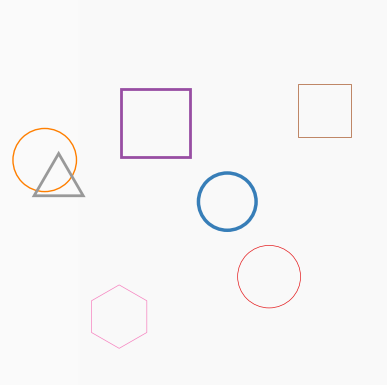[{"shape": "circle", "thickness": 0.5, "radius": 0.41, "center": [0.694, 0.281]}, {"shape": "circle", "thickness": 2.5, "radius": 0.37, "center": [0.586, 0.476]}, {"shape": "square", "thickness": 2, "radius": 0.44, "center": [0.401, 0.681]}, {"shape": "circle", "thickness": 1, "radius": 0.41, "center": [0.115, 0.584]}, {"shape": "square", "thickness": 0.5, "radius": 0.34, "center": [0.837, 0.713]}, {"shape": "hexagon", "thickness": 0.5, "radius": 0.41, "center": [0.308, 0.178]}, {"shape": "triangle", "thickness": 2, "radius": 0.37, "center": [0.151, 0.528]}]